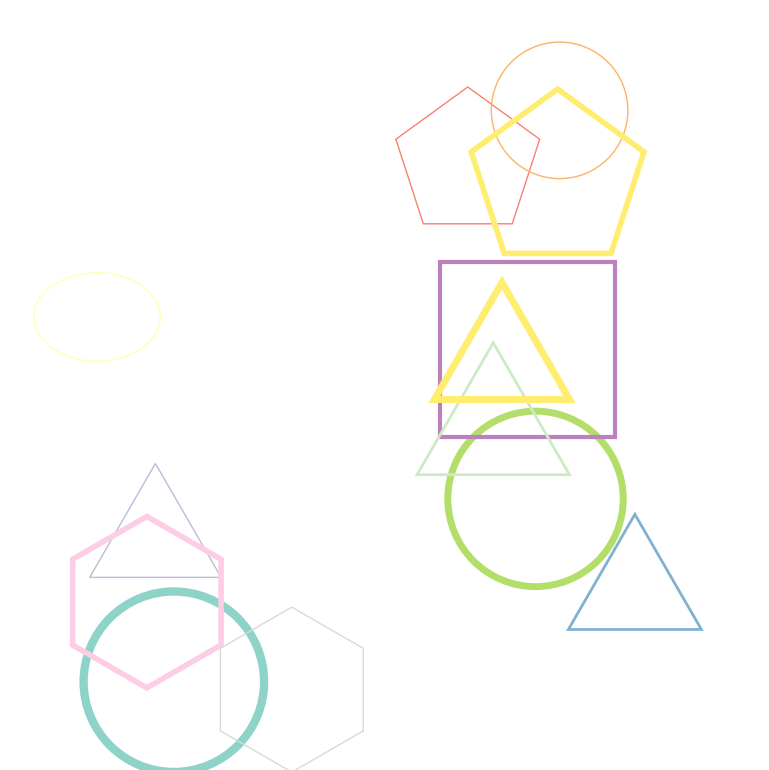[{"shape": "circle", "thickness": 3, "radius": 0.59, "center": [0.226, 0.115]}, {"shape": "oval", "thickness": 0.5, "radius": 0.41, "center": [0.126, 0.588]}, {"shape": "triangle", "thickness": 0.5, "radius": 0.49, "center": [0.202, 0.299]}, {"shape": "pentagon", "thickness": 0.5, "radius": 0.49, "center": [0.608, 0.789]}, {"shape": "triangle", "thickness": 1, "radius": 0.5, "center": [0.825, 0.232]}, {"shape": "circle", "thickness": 0.5, "radius": 0.44, "center": [0.727, 0.857]}, {"shape": "circle", "thickness": 2.5, "radius": 0.57, "center": [0.695, 0.352]}, {"shape": "hexagon", "thickness": 2, "radius": 0.56, "center": [0.191, 0.218]}, {"shape": "hexagon", "thickness": 0.5, "radius": 0.54, "center": [0.379, 0.104]}, {"shape": "square", "thickness": 1.5, "radius": 0.57, "center": [0.685, 0.546]}, {"shape": "triangle", "thickness": 1, "radius": 0.57, "center": [0.641, 0.441]}, {"shape": "pentagon", "thickness": 2, "radius": 0.59, "center": [0.724, 0.766]}, {"shape": "triangle", "thickness": 2.5, "radius": 0.51, "center": [0.652, 0.532]}]